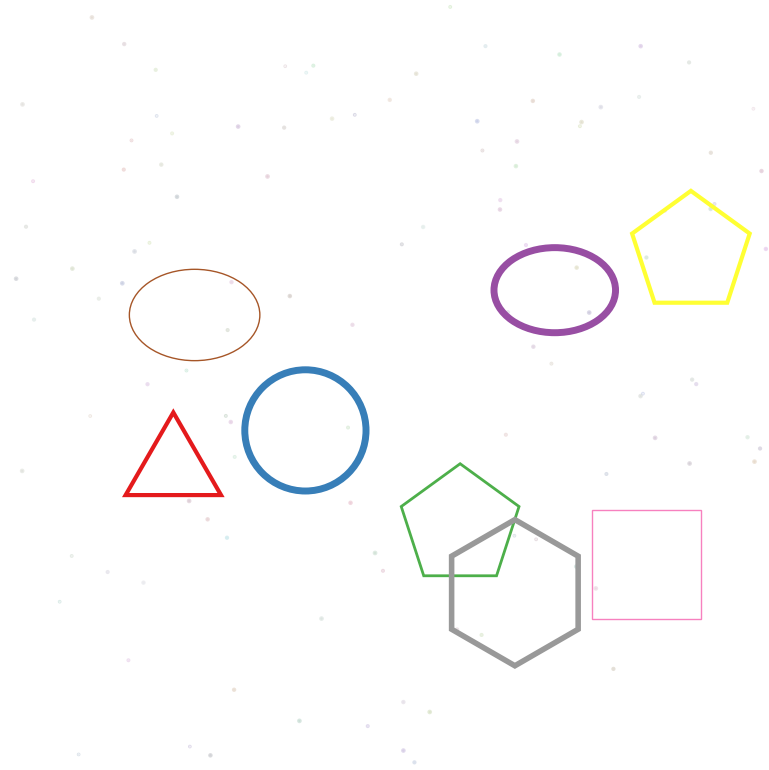[{"shape": "triangle", "thickness": 1.5, "radius": 0.36, "center": [0.225, 0.393]}, {"shape": "circle", "thickness": 2.5, "radius": 0.39, "center": [0.397, 0.441]}, {"shape": "pentagon", "thickness": 1, "radius": 0.4, "center": [0.598, 0.317]}, {"shape": "oval", "thickness": 2.5, "radius": 0.39, "center": [0.72, 0.623]}, {"shape": "pentagon", "thickness": 1.5, "radius": 0.4, "center": [0.897, 0.672]}, {"shape": "oval", "thickness": 0.5, "radius": 0.42, "center": [0.253, 0.591]}, {"shape": "square", "thickness": 0.5, "radius": 0.35, "center": [0.84, 0.267]}, {"shape": "hexagon", "thickness": 2, "radius": 0.47, "center": [0.669, 0.23]}]